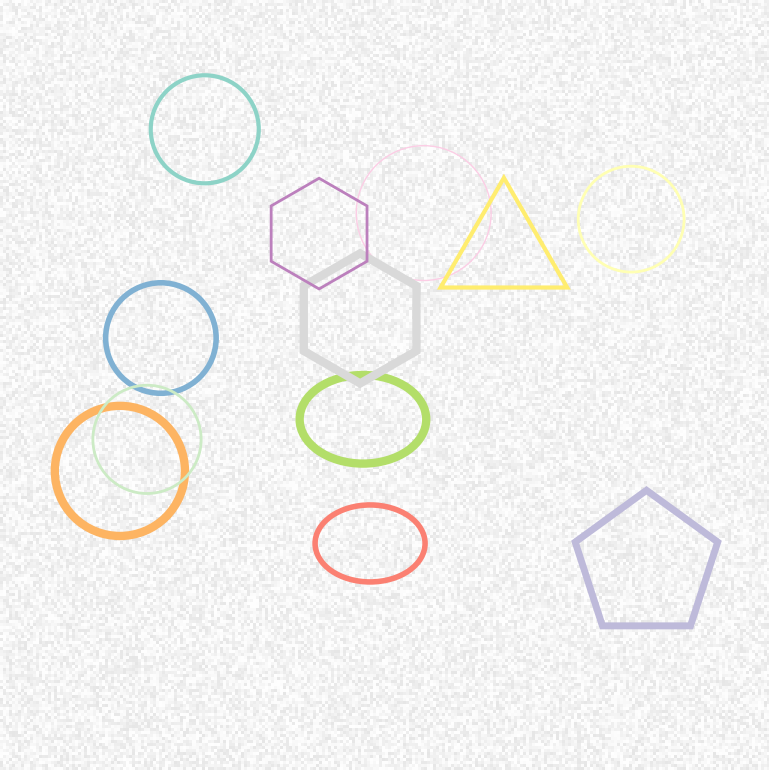[{"shape": "circle", "thickness": 1.5, "radius": 0.35, "center": [0.266, 0.832]}, {"shape": "circle", "thickness": 1, "radius": 0.34, "center": [0.82, 0.715]}, {"shape": "pentagon", "thickness": 2.5, "radius": 0.49, "center": [0.84, 0.266]}, {"shape": "oval", "thickness": 2, "radius": 0.36, "center": [0.481, 0.294]}, {"shape": "circle", "thickness": 2, "radius": 0.36, "center": [0.209, 0.561]}, {"shape": "circle", "thickness": 3, "radius": 0.42, "center": [0.156, 0.388]}, {"shape": "oval", "thickness": 3, "radius": 0.41, "center": [0.471, 0.455]}, {"shape": "circle", "thickness": 0.5, "radius": 0.44, "center": [0.55, 0.723]}, {"shape": "hexagon", "thickness": 3, "radius": 0.42, "center": [0.468, 0.587]}, {"shape": "hexagon", "thickness": 1, "radius": 0.36, "center": [0.414, 0.697]}, {"shape": "circle", "thickness": 1, "radius": 0.35, "center": [0.191, 0.429]}, {"shape": "triangle", "thickness": 1.5, "radius": 0.47, "center": [0.654, 0.674]}]